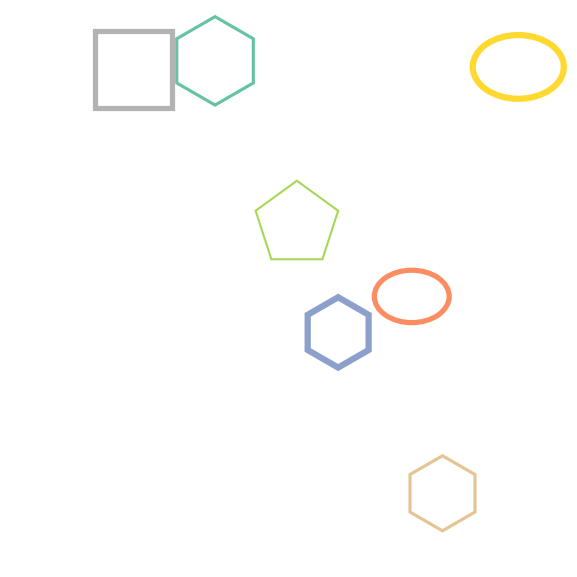[{"shape": "hexagon", "thickness": 1.5, "radius": 0.38, "center": [0.372, 0.894]}, {"shape": "oval", "thickness": 2.5, "radius": 0.32, "center": [0.713, 0.486]}, {"shape": "hexagon", "thickness": 3, "radius": 0.3, "center": [0.586, 0.424]}, {"shape": "pentagon", "thickness": 1, "radius": 0.38, "center": [0.514, 0.611]}, {"shape": "oval", "thickness": 3, "radius": 0.39, "center": [0.897, 0.883]}, {"shape": "hexagon", "thickness": 1.5, "radius": 0.32, "center": [0.766, 0.145]}, {"shape": "square", "thickness": 2.5, "radius": 0.33, "center": [0.231, 0.879]}]